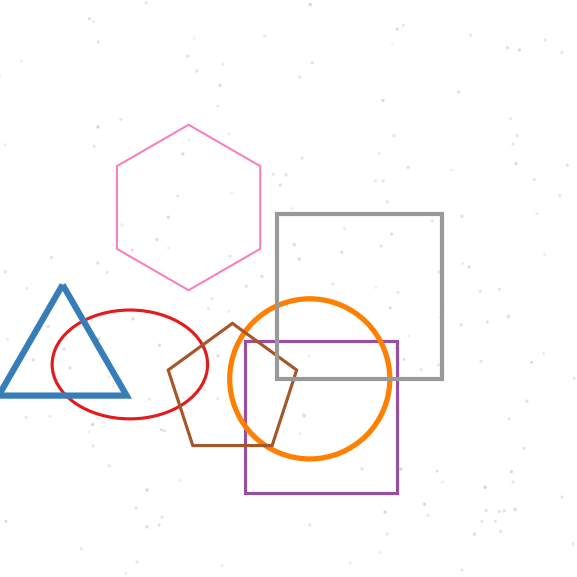[{"shape": "oval", "thickness": 1.5, "radius": 0.67, "center": [0.225, 0.368]}, {"shape": "triangle", "thickness": 3, "radius": 0.64, "center": [0.108, 0.378]}, {"shape": "square", "thickness": 1.5, "radius": 0.66, "center": [0.556, 0.277]}, {"shape": "circle", "thickness": 2.5, "radius": 0.69, "center": [0.536, 0.343]}, {"shape": "pentagon", "thickness": 1.5, "radius": 0.58, "center": [0.402, 0.322]}, {"shape": "hexagon", "thickness": 1, "radius": 0.72, "center": [0.327, 0.64]}, {"shape": "square", "thickness": 2, "radius": 0.72, "center": [0.622, 0.486]}]